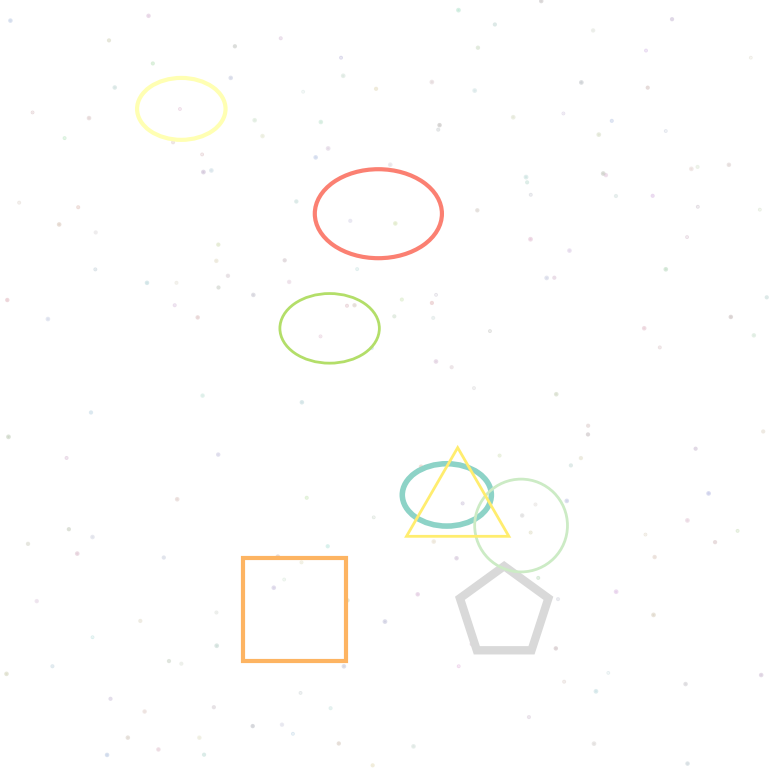[{"shape": "oval", "thickness": 2, "radius": 0.29, "center": [0.58, 0.357]}, {"shape": "oval", "thickness": 1.5, "radius": 0.29, "center": [0.235, 0.859]}, {"shape": "oval", "thickness": 1.5, "radius": 0.41, "center": [0.491, 0.722]}, {"shape": "square", "thickness": 1.5, "radius": 0.33, "center": [0.383, 0.208]}, {"shape": "oval", "thickness": 1, "radius": 0.32, "center": [0.428, 0.574]}, {"shape": "pentagon", "thickness": 3, "radius": 0.3, "center": [0.655, 0.204]}, {"shape": "circle", "thickness": 1, "radius": 0.3, "center": [0.677, 0.318]}, {"shape": "triangle", "thickness": 1, "radius": 0.38, "center": [0.594, 0.342]}]